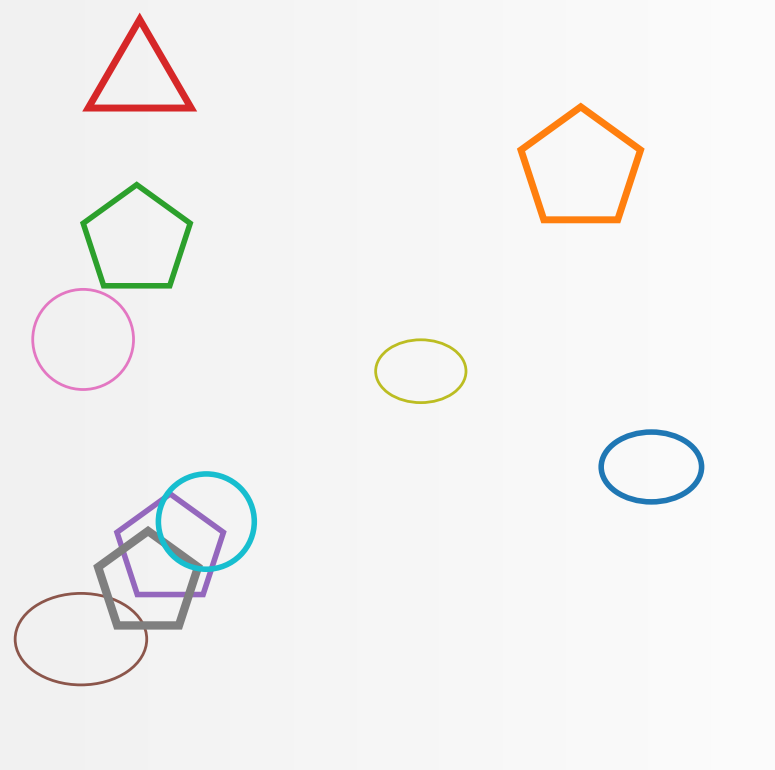[{"shape": "oval", "thickness": 2, "radius": 0.32, "center": [0.841, 0.394]}, {"shape": "pentagon", "thickness": 2.5, "radius": 0.41, "center": [0.749, 0.78]}, {"shape": "pentagon", "thickness": 2, "radius": 0.36, "center": [0.176, 0.688]}, {"shape": "triangle", "thickness": 2.5, "radius": 0.38, "center": [0.18, 0.898]}, {"shape": "pentagon", "thickness": 2, "radius": 0.36, "center": [0.22, 0.286]}, {"shape": "oval", "thickness": 1, "radius": 0.42, "center": [0.104, 0.17]}, {"shape": "circle", "thickness": 1, "radius": 0.33, "center": [0.107, 0.559]}, {"shape": "pentagon", "thickness": 3, "radius": 0.34, "center": [0.191, 0.243]}, {"shape": "oval", "thickness": 1, "radius": 0.29, "center": [0.543, 0.518]}, {"shape": "circle", "thickness": 2, "radius": 0.31, "center": [0.266, 0.323]}]